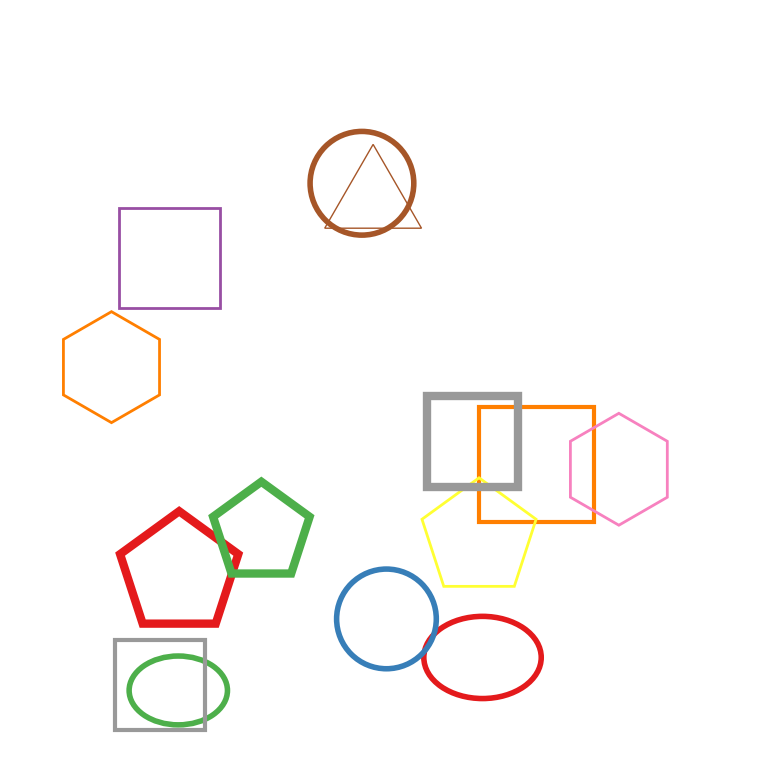[{"shape": "pentagon", "thickness": 3, "radius": 0.4, "center": [0.233, 0.255]}, {"shape": "oval", "thickness": 2, "radius": 0.38, "center": [0.627, 0.146]}, {"shape": "circle", "thickness": 2, "radius": 0.32, "center": [0.502, 0.196]}, {"shape": "oval", "thickness": 2, "radius": 0.32, "center": [0.232, 0.103]}, {"shape": "pentagon", "thickness": 3, "radius": 0.33, "center": [0.339, 0.308]}, {"shape": "square", "thickness": 1, "radius": 0.33, "center": [0.22, 0.665]}, {"shape": "square", "thickness": 1.5, "radius": 0.37, "center": [0.697, 0.397]}, {"shape": "hexagon", "thickness": 1, "radius": 0.36, "center": [0.145, 0.523]}, {"shape": "pentagon", "thickness": 1, "radius": 0.39, "center": [0.622, 0.302]}, {"shape": "circle", "thickness": 2, "radius": 0.34, "center": [0.47, 0.762]}, {"shape": "triangle", "thickness": 0.5, "radius": 0.36, "center": [0.485, 0.74]}, {"shape": "hexagon", "thickness": 1, "radius": 0.36, "center": [0.804, 0.391]}, {"shape": "square", "thickness": 1.5, "radius": 0.29, "center": [0.208, 0.11]}, {"shape": "square", "thickness": 3, "radius": 0.3, "center": [0.614, 0.426]}]